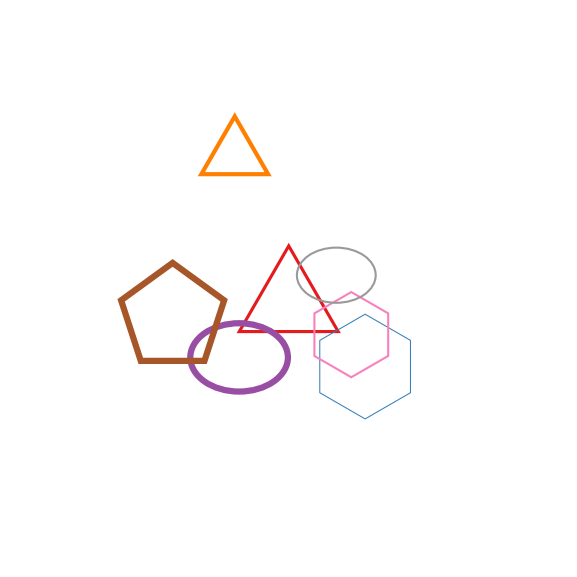[{"shape": "triangle", "thickness": 1.5, "radius": 0.49, "center": [0.5, 0.474]}, {"shape": "hexagon", "thickness": 0.5, "radius": 0.45, "center": [0.632, 0.364]}, {"shape": "oval", "thickness": 3, "radius": 0.42, "center": [0.414, 0.38]}, {"shape": "triangle", "thickness": 2, "radius": 0.33, "center": [0.406, 0.731]}, {"shape": "pentagon", "thickness": 3, "radius": 0.47, "center": [0.299, 0.45]}, {"shape": "hexagon", "thickness": 1, "radius": 0.37, "center": [0.608, 0.42]}, {"shape": "oval", "thickness": 1, "radius": 0.34, "center": [0.582, 0.523]}]